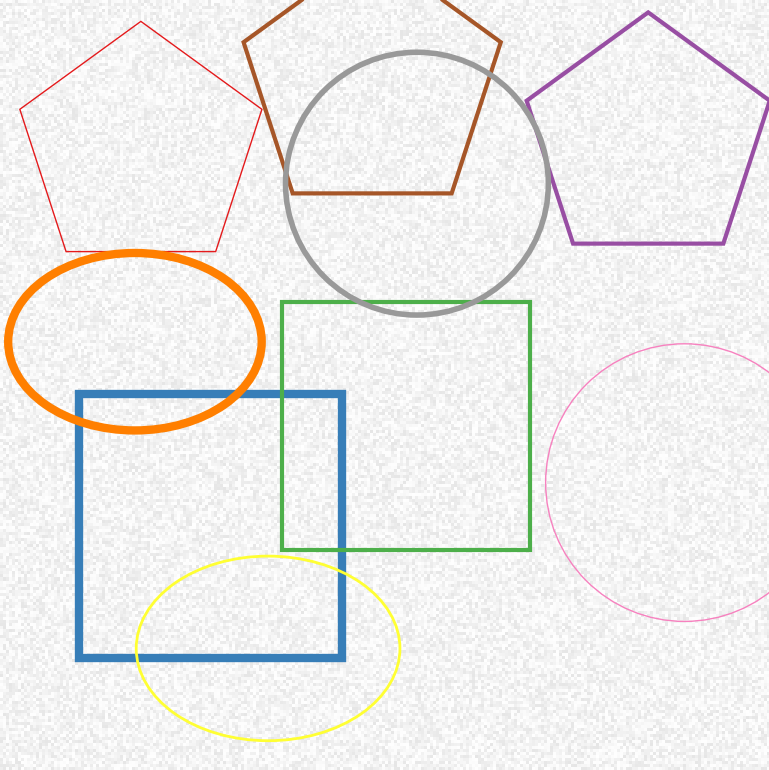[{"shape": "pentagon", "thickness": 0.5, "radius": 0.83, "center": [0.183, 0.807]}, {"shape": "square", "thickness": 3, "radius": 0.85, "center": [0.274, 0.317]}, {"shape": "square", "thickness": 1.5, "radius": 0.81, "center": [0.527, 0.447]}, {"shape": "pentagon", "thickness": 1.5, "radius": 0.83, "center": [0.842, 0.818]}, {"shape": "oval", "thickness": 3, "radius": 0.82, "center": [0.175, 0.556]}, {"shape": "oval", "thickness": 1, "radius": 0.86, "center": [0.348, 0.158]}, {"shape": "pentagon", "thickness": 1.5, "radius": 0.88, "center": [0.483, 0.891]}, {"shape": "circle", "thickness": 0.5, "radius": 0.9, "center": [0.889, 0.373]}, {"shape": "circle", "thickness": 2, "radius": 0.85, "center": [0.541, 0.761]}]